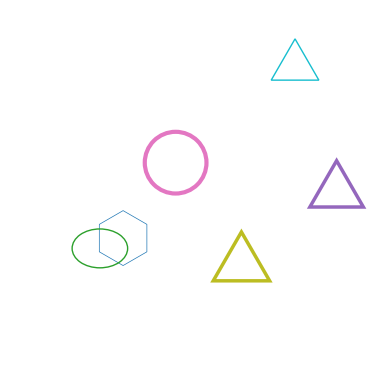[{"shape": "hexagon", "thickness": 0.5, "radius": 0.36, "center": [0.32, 0.382]}, {"shape": "oval", "thickness": 1, "radius": 0.36, "center": [0.259, 0.355]}, {"shape": "triangle", "thickness": 2.5, "radius": 0.4, "center": [0.874, 0.502]}, {"shape": "circle", "thickness": 3, "radius": 0.4, "center": [0.456, 0.577]}, {"shape": "triangle", "thickness": 2.5, "radius": 0.42, "center": [0.627, 0.313]}, {"shape": "triangle", "thickness": 1, "radius": 0.36, "center": [0.766, 0.828]}]